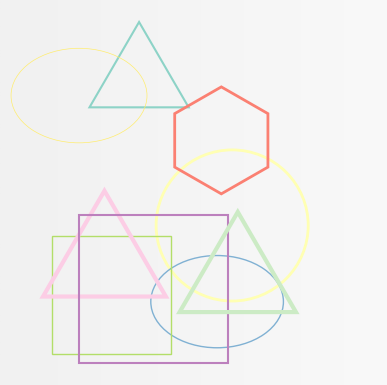[{"shape": "triangle", "thickness": 1.5, "radius": 0.74, "center": [0.359, 0.795]}, {"shape": "circle", "thickness": 2, "radius": 0.98, "center": [0.599, 0.414]}, {"shape": "hexagon", "thickness": 2, "radius": 0.69, "center": [0.571, 0.635]}, {"shape": "oval", "thickness": 1, "radius": 0.86, "center": [0.56, 0.216]}, {"shape": "square", "thickness": 1, "radius": 0.76, "center": [0.288, 0.234]}, {"shape": "triangle", "thickness": 3, "radius": 0.92, "center": [0.27, 0.321]}, {"shape": "square", "thickness": 1.5, "radius": 0.96, "center": [0.396, 0.249]}, {"shape": "triangle", "thickness": 3, "radius": 0.87, "center": [0.614, 0.276]}, {"shape": "oval", "thickness": 0.5, "radius": 0.88, "center": [0.204, 0.752]}]